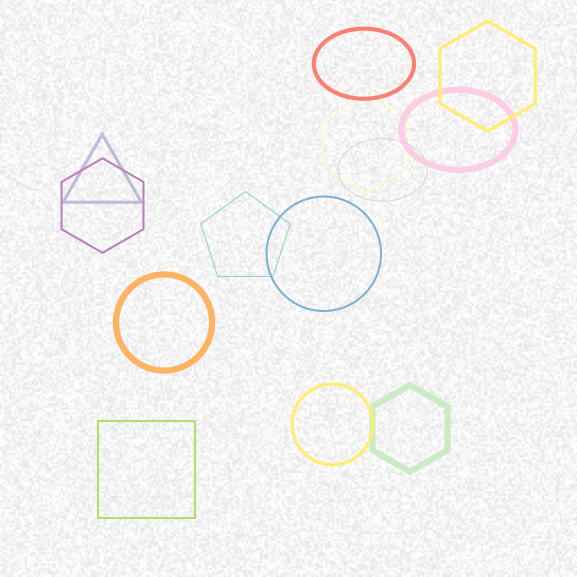[{"shape": "pentagon", "thickness": 0.5, "radius": 0.41, "center": [0.425, 0.586]}, {"shape": "hexagon", "thickness": 0.5, "radius": 0.42, "center": [0.633, 0.751]}, {"shape": "triangle", "thickness": 1.5, "radius": 0.39, "center": [0.177, 0.688]}, {"shape": "oval", "thickness": 2, "radius": 0.43, "center": [0.63, 0.889]}, {"shape": "circle", "thickness": 1, "radius": 0.5, "center": [0.561, 0.56]}, {"shape": "circle", "thickness": 3, "radius": 0.42, "center": [0.284, 0.441]}, {"shape": "square", "thickness": 1, "radius": 0.42, "center": [0.254, 0.186]}, {"shape": "oval", "thickness": 3, "radius": 0.49, "center": [0.794, 0.774]}, {"shape": "oval", "thickness": 0.5, "radius": 0.39, "center": [0.663, 0.705]}, {"shape": "hexagon", "thickness": 1, "radius": 0.41, "center": [0.178, 0.643]}, {"shape": "hexagon", "thickness": 3, "radius": 0.38, "center": [0.71, 0.257]}, {"shape": "circle", "thickness": 1.5, "radius": 0.35, "center": [0.576, 0.264]}, {"shape": "hexagon", "thickness": 1.5, "radius": 0.48, "center": [0.844, 0.867]}]